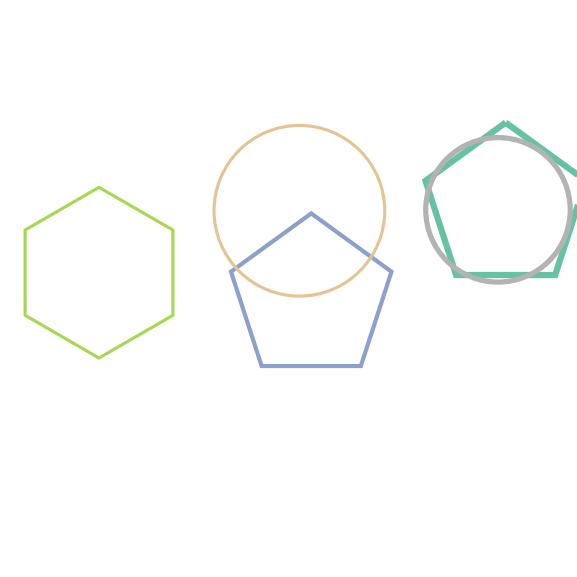[{"shape": "pentagon", "thickness": 3, "radius": 0.73, "center": [0.876, 0.641]}, {"shape": "pentagon", "thickness": 2, "radius": 0.73, "center": [0.539, 0.483]}, {"shape": "hexagon", "thickness": 1.5, "radius": 0.74, "center": [0.171, 0.527]}, {"shape": "circle", "thickness": 1.5, "radius": 0.74, "center": [0.518, 0.634]}, {"shape": "circle", "thickness": 2.5, "radius": 0.63, "center": [0.862, 0.636]}]